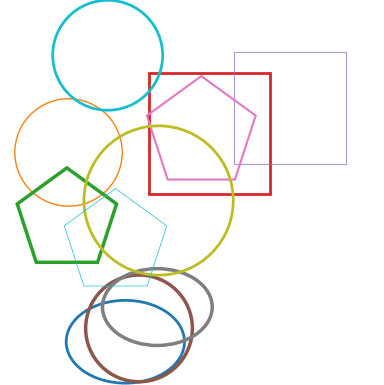[{"shape": "oval", "thickness": 2, "radius": 0.77, "center": [0.326, 0.112]}, {"shape": "circle", "thickness": 1, "radius": 0.7, "center": [0.178, 0.604]}, {"shape": "pentagon", "thickness": 2.5, "radius": 0.68, "center": [0.174, 0.428]}, {"shape": "square", "thickness": 2, "radius": 0.79, "center": [0.545, 0.654]}, {"shape": "square", "thickness": 0.5, "radius": 0.73, "center": [0.753, 0.719]}, {"shape": "circle", "thickness": 2.5, "radius": 0.69, "center": [0.361, 0.147]}, {"shape": "pentagon", "thickness": 1.5, "radius": 0.74, "center": [0.523, 0.654]}, {"shape": "oval", "thickness": 2.5, "radius": 0.71, "center": [0.409, 0.202]}, {"shape": "circle", "thickness": 2, "radius": 0.97, "center": [0.412, 0.479]}, {"shape": "circle", "thickness": 2, "radius": 0.71, "center": [0.28, 0.856]}, {"shape": "pentagon", "thickness": 0.5, "radius": 0.7, "center": [0.3, 0.37]}]